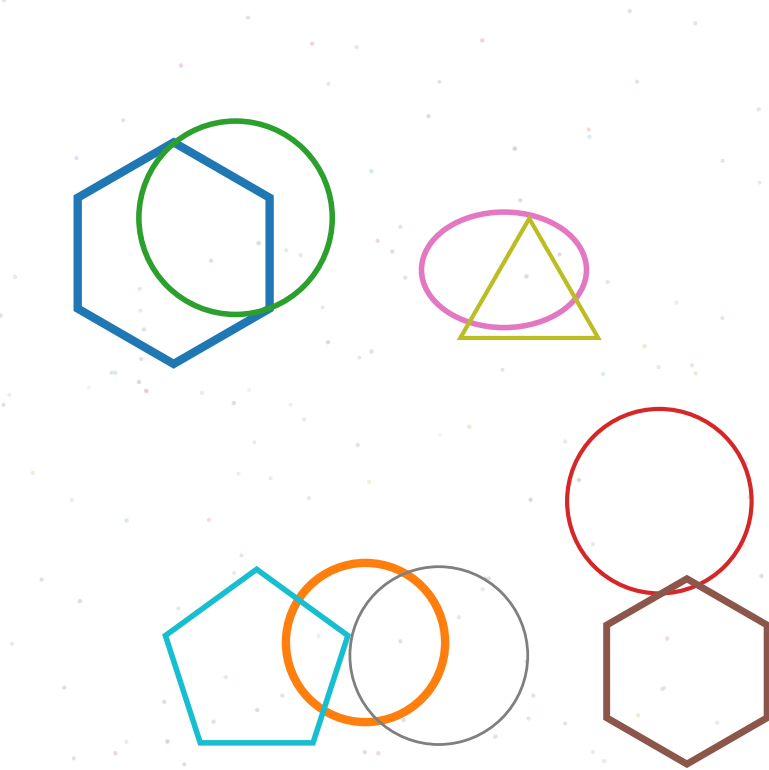[{"shape": "hexagon", "thickness": 3, "radius": 0.72, "center": [0.226, 0.671]}, {"shape": "circle", "thickness": 3, "radius": 0.52, "center": [0.475, 0.166]}, {"shape": "circle", "thickness": 2, "radius": 0.63, "center": [0.306, 0.717]}, {"shape": "circle", "thickness": 1.5, "radius": 0.6, "center": [0.856, 0.349]}, {"shape": "hexagon", "thickness": 2.5, "radius": 0.6, "center": [0.892, 0.128]}, {"shape": "oval", "thickness": 2, "radius": 0.54, "center": [0.655, 0.65]}, {"shape": "circle", "thickness": 1, "radius": 0.58, "center": [0.57, 0.149]}, {"shape": "triangle", "thickness": 1.5, "radius": 0.52, "center": [0.687, 0.613]}, {"shape": "pentagon", "thickness": 2, "radius": 0.62, "center": [0.333, 0.136]}]